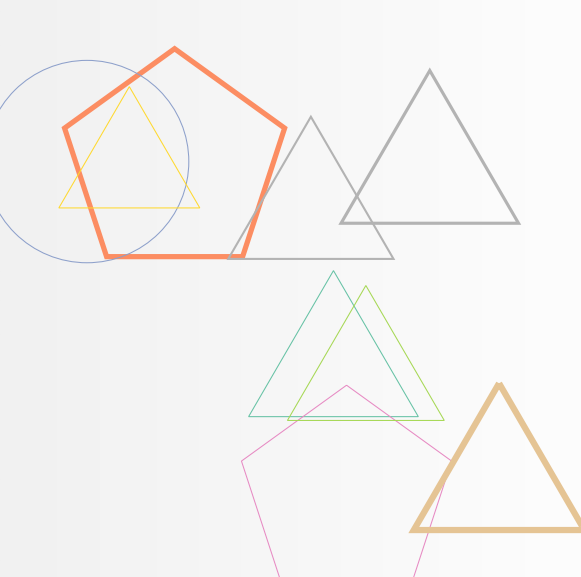[{"shape": "triangle", "thickness": 0.5, "radius": 0.84, "center": [0.574, 0.362]}, {"shape": "pentagon", "thickness": 2.5, "radius": 1.0, "center": [0.3, 0.716]}, {"shape": "circle", "thickness": 0.5, "radius": 0.88, "center": [0.15, 0.719]}, {"shape": "pentagon", "thickness": 0.5, "radius": 0.95, "center": [0.596, 0.142]}, {"shape": "triangle", "thickness": 0.5, "radius": 0.78, "center": [0.629, 0.349]}, {"shape": "triangle", "thickness": 0.5, "radius": 0.7, "center": [0.222, 0.709]}, {"shape": "triangle", "thickness": 3, "radius": 0.85, "center": [0.859, 0.166]}, {"shape": "triangle", "thickness": 1.5, "radius": 0.88, "center": [0.739, 0.701]}, {"shape": "triangle", "thickness": 1, "radius": 0.82, "center": [0.535, 0.633]}]